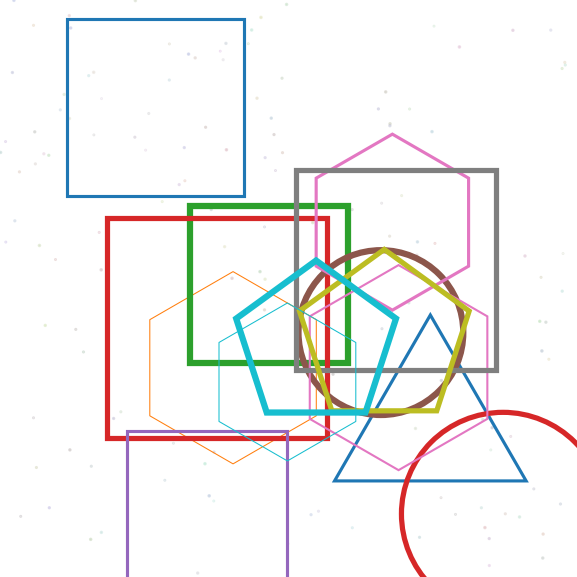[{"shape": "square", "thickness": 1.5, "radius": 0.77, "center": [0.269, 0.814]}, {"shape": "triangle", "thickness": 1.5, "radius": 0.96, "center": [0.745, 0.262]}, {"shape": "hexagon", "thickness": 0.5, "radius": 0.83, "center": [0.404, 0.362]}, {"shape": "square", "thickness": 3, "radius": 0.68, "center": [0.466, 0.506]}, {"shape": "square", "thickness": 2.5, "radius": 0.95, "center": [0.376, 0.431]}, {"shape": "circle", "thickness": 2.5, "radius": 0.88, "center": [0.871, 0.109]}, {"shape": "square", "thickness": 1.5, "radius": 0.69, "center": [0.358, 0.114]}, {"shape": "circle", "thickness": 3, "radius": 0.71, "center": [0.66, 0.423]}, {"shape": "hexagon", "thickness": 1, "radius": 0.89, "center": [0.69, 0.363]}, {"shape": "hexagon", "thickness": 1.5, "radius": 0.76, "center": [0.679, 0.614]}, {"shape": "square", "thickness": 2.5, "radius": 0.87, "center": [0.686, 0.532]}, {"shape": "pentagon", "thickness": 2.5, "radius": 0.77, "center": [0.665, 0.413]}, {"shape": "pentagon", "thickness": 3, "radius": 0.73, "center": [0.547, 0.403]}, {"shape": "hexagon", "thickness": 0.5, "radius": 0.68, "center": [0.498, 0.338]}]